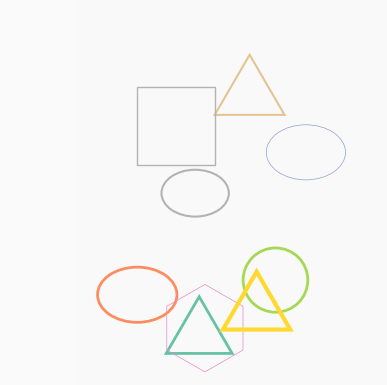[{"shape": "triangle", "thickness": 2, "radius": 0.49, "center": [0.514, 0.131]}, {"shape": "oval", "thickness": 2, "radius": 0.51, "center": [0.354, 0.234]}, {"shape": "oval", "thickness": 0.5, "radius": 0.51, "center": [0.789, 0.604]}, {"shape": "hexagon", "thickness": 0.5, "radius": 0.57, "center": [0.529, 0.148]}, {"shape": "circle", "thickness": 2, "radius": 0.42, "center": [0.711, 0.273]}, {"shape": "triangle", "thickness": 3, "radius": 0.5, "center": [0.662, 0.194]}, {"shape": "triangle", "thickness": 1.5, "radius": 0.52, "center": [0.644, 0.754]}, {"shape": "square", "thickness": 1, "radius": 0.5, "center": [0.454, 0.673]}, {"shape": "oval", "thickness": 1.5, "radius": 0.43, "center": [0.504, 0.498]}]